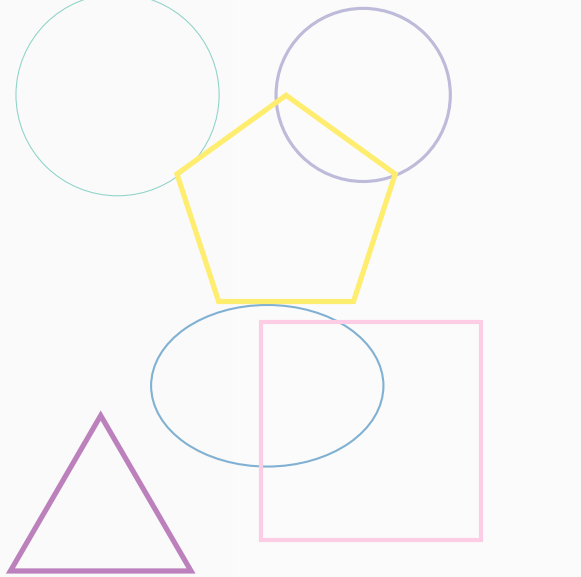[{"shape": "circle", "thickness": 0.5, "radius": 0.87, "center": [0.202, 0.835]}, {"shape": "circle", "thickness": 1.5, "radius": 0.75, "center": [0.625, 0.835]}, {"shape": "oval", "thickness": 1, "radius": 1.0, "center": [0.46, 0.331]}, {"shape": "square", "thickness": 2, "radius": 0.95, "center": [0.638, 0.252]}, {"shape": "triangle", "thickness": 2.5, "radius": 0.9, "center": [0.173, 0.1]}, {"shape": "pentagon", "thickness": 2.5, "radius": 0.99, "center": [0.492, 0.637]}]